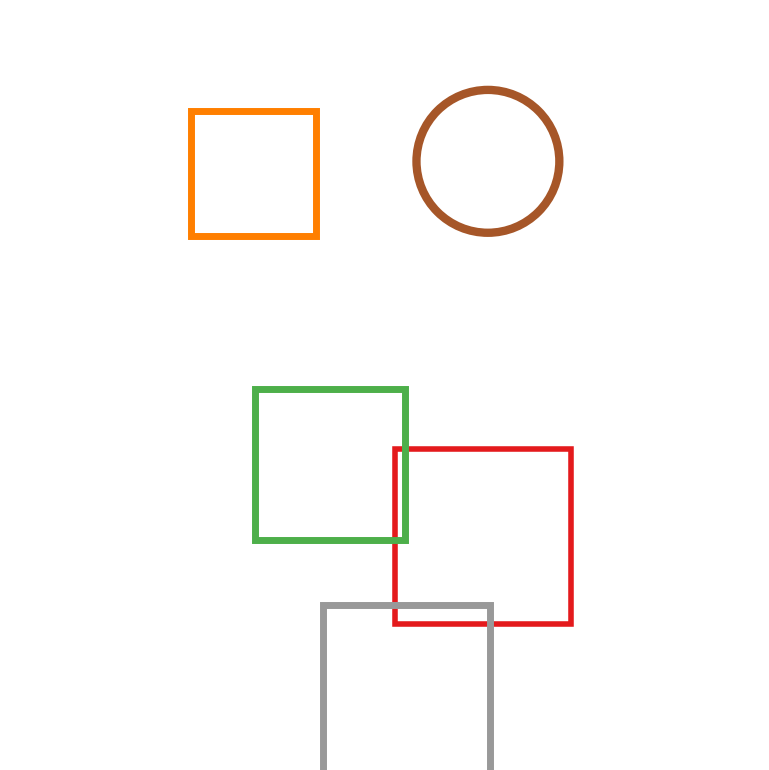[{"shape": "square", "thickness": 2, "radius": 0.57, "center": [0.627, 0.303]}, {"shape": "square", "thickness": 2.5, "radius": 0.49, "center": [0.429, 0.397]}, {"shape": "square", "thickness": 2.5, "radius": 0.41, "center": [0.329, 0.774]}, {"shape": "circle", "thickness": 3, "radius": 0.46, "center": [0.634, 0.79]}, {"shape": "square", "thickness": 2.5, "radius": 0.54, "center": [0.528, 0.105]}]